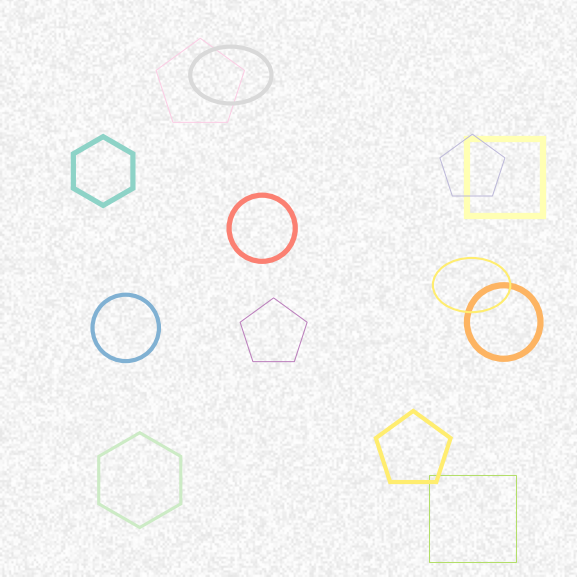[{"shape": "hexagon", "thickness": 2.5, "radius": 0.3, "center": [0.179, 0.703]}, {"shape": "square", "thickness": 3, "radius": 0.33, "center": [0.875, 0.692]}, {"shape": "pentagon", "thickness": 0.5, "radius": 0.3, "center": [0.818, 0.708]}, {"shape": "circle", "thickness": 2.5, "radius": 0.29, "center": [0.454, 0.604]}, {"shape": "circle", "thickness": 2, "radius": 0.29, "center": [0.218, 0.431]}, {"shape": "circle", "thickness": 3, "radius": 0.32, "center": [0.872, 0.442]}, {"shape": "square", "thickness": 0.5, "radius": 0.38, "center": [0.818, 0.101]}, {"shape": "pentagon", "thickness": 0.5, "radius": 0.4, "center": [0.347, 0.852]}, {"shape": "oval", "thickness": 2, "radius": 0.35, "center": [0.4, 0.869]}, {"shape": "pentagon", "thickness": 0.5, "radius": 0.31, "center": [0.474, 0.422]}, {"shape": "hexagon", "thickness": 1.5, "radius": 0.41, "center": [0.242, 0.168]}, {"shape": "pentagon", "thickness": 2, "radius": 0.34, "center": [0.716, 0.219]}, {"shape": "oval", "thickness": 1, "radius": 0.34, "center": [0.817, 0.506]}]